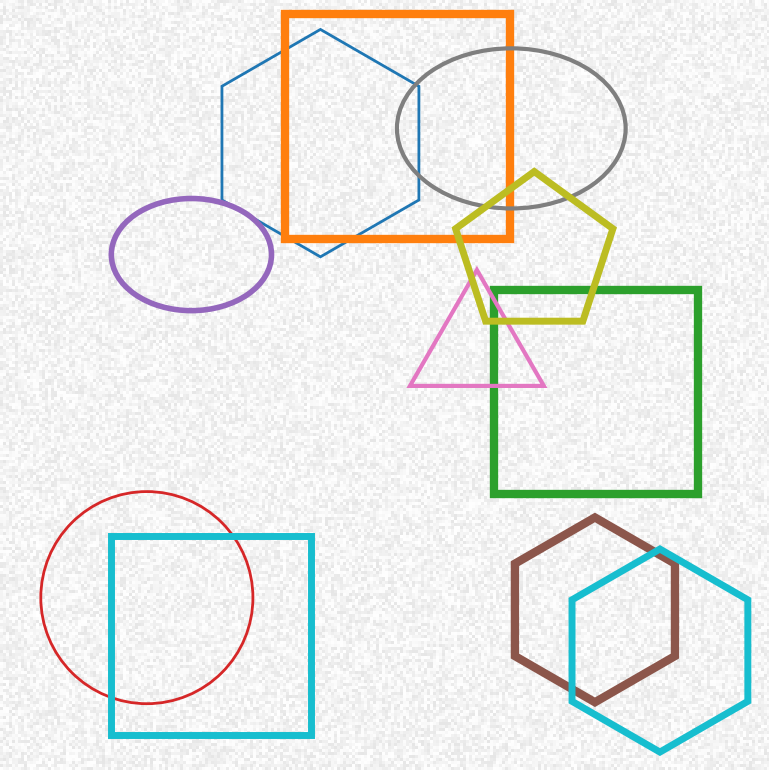[{"shape": "hexagon", "thickness": 1, "radius": 0.74, "center": [0.416, 0.814]}, {"shape": "square", "thickness": 3, "radius": 0.73, "center": [0.517, 0.836]}, {"shape": "square", "thickness": 3, "radius": 0.66, "center": [0.775, 0.491]}, {"shape": "circle", "thickness": 1, "radius": 0.69, "center": [0.191, 0.224]}, {"shape": "oval", "thickness": 2, "radius": 0.52, "center": [0.249, 0.669]}, {"shape": "hexagon", "thickness": 3, "radius": 0.6, "center": [0.773, 0.208]}, {"shape": "triangle", "thickness": 1.5, "radius": 0.5, "center": [0.619, 0.549]}, {"shape": "oval", "thickness": 1.5, "radius": 0.74, "center": [0.664, 0.833]}, {"shape": "pentagon", "thickness": 2.5, "radius": 0.54, "center": [0.694, 0.67]}, {"shape": "square", "thickness": 2.5, "radius": 0.65, "center": [0.274, 0.175]}, {"shape": "hexagon", "thickness": 2.5, "radius": 0.66, "center": [0.857, 0.155]}]